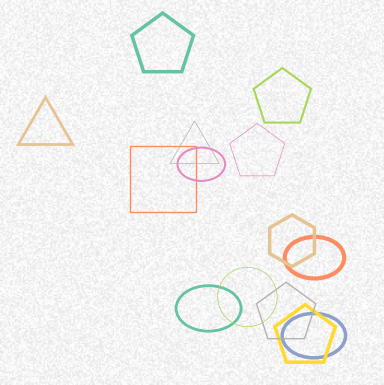[{"shape": "oval", "thickness": 2, "radius": 0.42, "center": [0.542, 0.199]}, {"shape": "pentagon", "thickness": 2.5, "radius": 0.42, "center": [0.423, 0.882]}, {"shape": "oval", "thickness": 3, "radius": 0.39, "center": [0.817, 0.331]}, {"shape": "square", "thickness": 1, "radius": 0.43, "center": [0.423, 0.535]}, {"shape": "oval", "thickness": 2.5, "radius": 0.41, "center": [0.815, 0.128]}, {"shape": "oval", "thickness": 1.5, "radius": 0.31, "center": [0.523, 0.573]}, {"shape": "pentagon", "thickness": 0.5, "radius": 0.38, "center": [0.668, 0.604]}, {"shape": "pentagon", "thickness": 1.5, "radius": 0.39, "center": [0.733, 0.745]}, {"shape": "circle", "thickness": 0.5, "radius": 0.39, "center": [0.643, 0.229]}, {"shape": "pentagon", "thickness": 2.5, "radius": 0.41, "center": [0.792, 0.126]}, {"shape": "hexagon", "thickness": 2.5, "radius": 0.34, "center": [0.759, 0.375]}, {"shape": "triangle", "thickness": 2, "radius": 0.41, "center": [0.118, 0.665]}, {"shape": "pentagon", "thickness": 1, "radius": 0.4, "center": [0.743, 0.186]}, {"shape": "triangle", "thickness": 0.5, "radius": 0.37, "center": [0.505, 0.612]}]